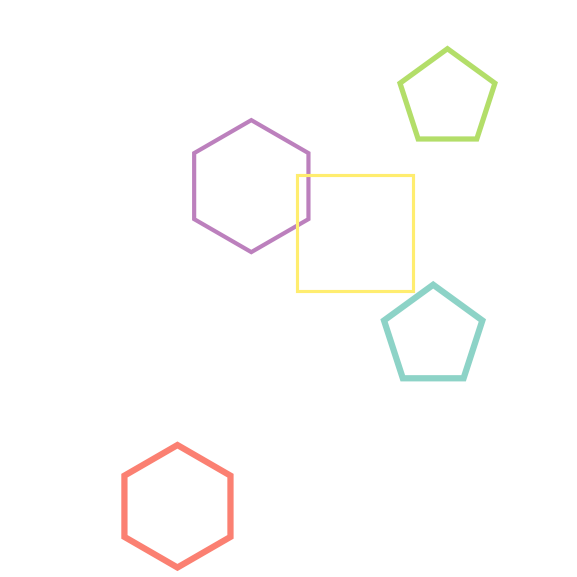[{"shape": "pentagon", "thickness": 3, "radius": 0.45, "center": [0.75, 0.417]}, {"shape": "hexagon", "thickness": 3, "radius": 0.53, "center": [0.307, 0.122]}, {"shape": "pentagon", "thickness": 2.5, "radius": 0.43, "center": [0.775, 0.828]}, {"shape": "hexagon", "thickness": 2, "radius": 0.57, "center": [0.435, 0.677]}, {"shape": "square", "thickness": 1.5, "radius": 0.5, "center": [0.615, 0.595]}]